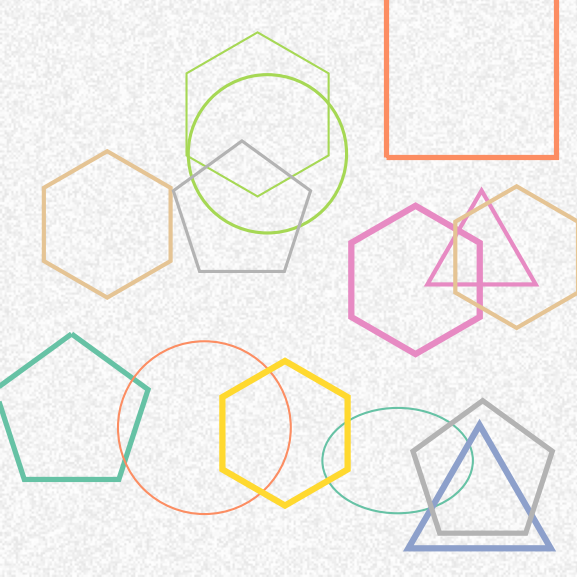[{"shape": "pentagon", "thickness": 2.5, "radius": 0.7, "center": [0.124, 0.282]}, {"shape": "oval", "thickness": 1, "radius": 0.65, "center": [0.689, 0.202]}, {"shape": "square", "thickness": 2.5, "radius": 0.74, "center": [0.816, 0.874]}, {"shape": "circle", "thickness": 1, "radius": 0.75, "center": [0.354, 0.259]}, {"shape": "triangle", "thickness": 3, "radius": 0.71, "center": [0.83, 0.121]}, {"shape": "triangle", "thickness": 2, "radius": 0.54, "center": [0.834, 0.561]}, {"shape": "hexagon", "thickness": 3, "radius": 0.64, "center": [0.72, 0.514]}, {"shape": "hexagon", "thickness": 1, "radius": 0.71, "center": [0.446, 0.801]}, {"shape": "circle", "thickness": 1.5, "radius": 0.69, "center": [0.463, 0.733]}, {"shape": "hexagon", "thickness": 3, "radius": 0.63, "center": [0.494, 0.249]}, {"shape": "hexagon", "thickness": 2, "radius": 0.61, "center": [0.895, 0.554]}, {"shape": "hexagon", "thickness": 2, "radius": 0.63, "center": [0.186, 0.611]}, {"shape": "pentagon", "thickness": 1.5, "radius": 0.62, "center": [0.419, 0.63]}, {"shape": "pentagon", "thickness": 2.5, "radius": 0.63, "center": [0.836, 0.179]}]